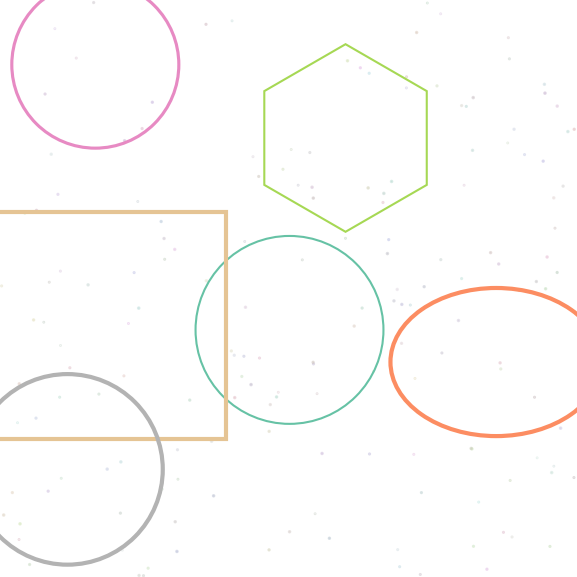[{"shape": "circle", "thickness": 1, "radius": 0.81, "center": [0.501, 0.428]}, {"shape": "oval", "thickness": 2, "radius": 0.92, "center": [0.859, 0.372]}, {"shape": "circle", "thickness": 1.5, "radius": 0.72, "center": [0.165, 0.887]}, {"shape": "hexagon", "thickness": 1, "radius": 0.81, "center": [0.598, 0.76]}, {"shape": "square", "thickness": 2, "radius": 0.98, "center": [0.194, 0.436]}, {"shape": "circle", "thickness": 2, "radius": 0.82, "center": [0.117, 0.186]}]